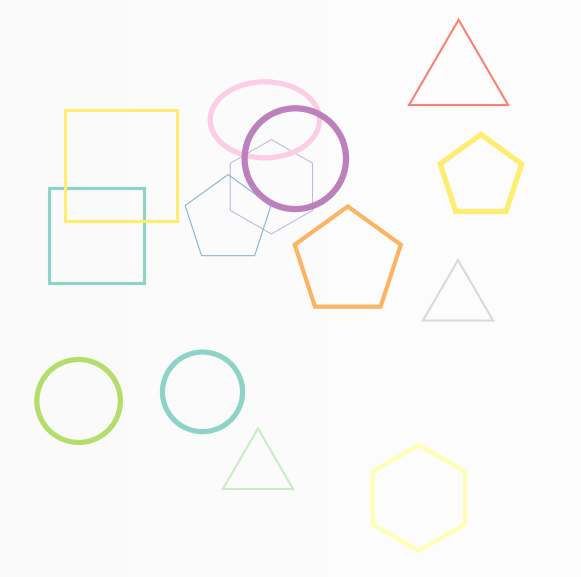[{"shape": "square", "thickness": 1.5, "radius": 0.41, "center": [0.166, 0.591]}, {"shape": "circle", "thickness": 2.5, "radius": 0.34, "center": [0.348, 0.321]}, {"shape": "hexagon", "thickness": 2, "radius": 0.46, "center": [0.72, 0.137]}, {"shape": "hexagon", "thickness": 0.5, "radius": 0.41, "center": [0.467, 0.676]}, {"shape": "triangle", "thickness": 1, "radius": 0.49, "center": [0.789, 0.866]}, {"shape": "pentagon", "thickness": 0.5, "radius": 0.39, "center": [0.392, 0.619]}, {"shape": "pentagon", "thickness": 2, "radius": 0.48, "center": [0.598, 0.546]}, {"shape": "circle", "thickness": 2.5, "radius": 0.36, "center": [0.135, 0.305]}, {"shape": "oval", "thickness": 2.5, "radius": 0.47, "center": [0.456, 0.792]}, {"shape": "triangle", "thickness": 1, "radius": 0.35, "center": [0.788, 0.479]}, {"shape": "circle", "thickness": 3, "radius": 0.44, "center": [0.508, 0.724]}, {"shape": "triangle", "thickness": 1, "radius": 0.35, "center": [0.444, 0.187]}, {"shape": "pentagon", "thickness": 2.5, "radius": 0.37, "center": [0.827, 0.693]}, {"shape": "square", "thickness": 1.5, "radius": 0.48, "center": [0.208, 0.712]}]